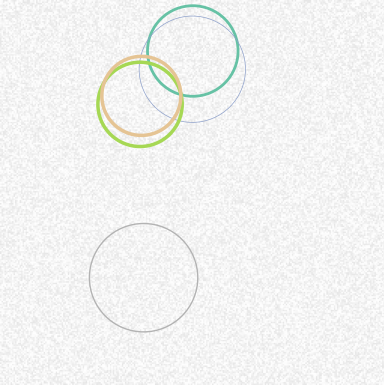[{"shape": "circle", "thickness": 2, "radius": 0.59, "center": [0.501, 0.868]}, {"shape": "circle", "thickness": 0.5, "radius": 0.69, "center": [0.5, 0.82]}, {"shape": "circle", "thickness": 2.5, "radius": 0.55, "center": [0.364, 0.729]}, {"shape": "circle", "thickness": 2.5, "radius": 0.51, "center": [0.367, 0.751]}, {"shape": "circle", "thickness": 1, "radius": 0.7, "center": [0.373, 0.279]}]